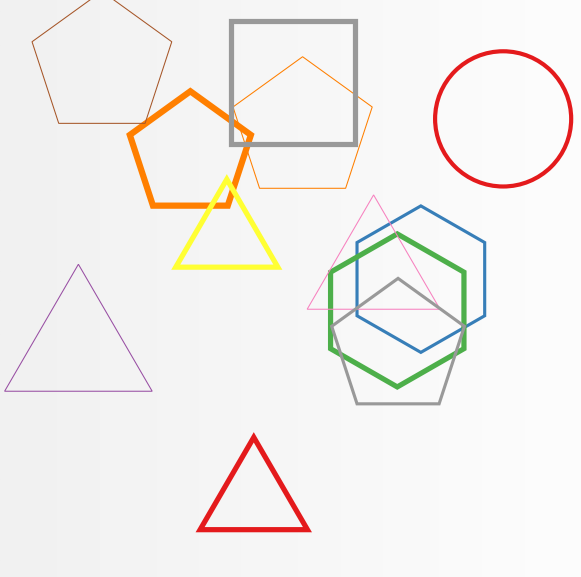[{"shape": "triangle", "thickness": 2.5, "radius": 0.53, "center": [0.437, 0.135]}, {"shape": "circle", "thickness": 2, "radius": 0.59, "center": [0.866, 0.793]}, {"shape": "hexagon", "thickness": 1.5, "radius": 0.63, "center": [0.724, 0.516]}, {"shape": "hexagon", "thickness": 2.5, "radius": 0.66, "center": [0.683, 0.462]}, {"shape": "triangle", "thickness": 0.5, "radius": 0.73, "center": [0.135, 0.395]}, {"shape": "pentagon", "thickness": 3, "radius": 0.55, "center": [0.327, 0.732]}, {"shape": "pentagon", "thickness": 0.5, "radius": 0.63, "center": [0.521, 0.775]}, {"shape": "triangle", "thickness": 2.5, "radius": 0.51, "center": [0.39, 0.587]}, {"shape": "pentagon", "thickness": 0.5, "radius": 0.63, "center": [0.175, 0.888]}, {"shape": "triangle", "thickness": 0.5, "radius": 0.66, "center": [0.643, 0.53]}, {"shape": "square", "thickness": 2.5, "radius": 0.53, "center": [0.504, 0.857]}, {"shape": "pentagon", "thickness": 1.5, "radius": 0.6, "center": [0.685, 0.397]}]